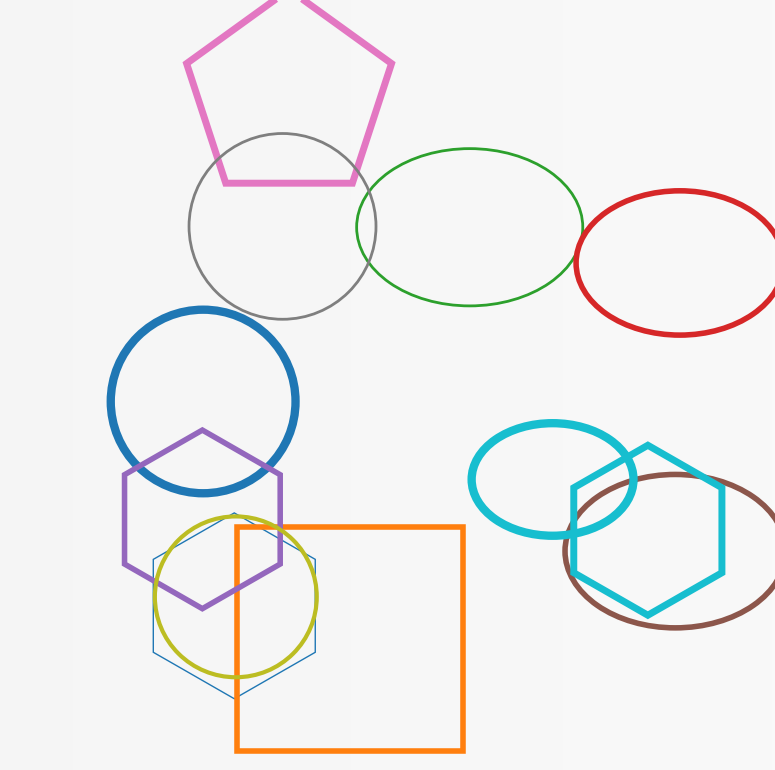[{"shape": "hexagon", "thickness": 0.5, "radius": 0.6, "center": [0.302, 0.213]}, {"shape": "circle", "thickness": 3, "radius": 0.6, "center": [0.262, 0.479]}, {"shape": "square", "thickness": 2, "radius": 0.73, "center": [0.452, 0.17]}, {"shape": "oval", "thickness": 1, "radius": 0.73, "center": [0.606, 0.705]}, {"shape": "oval", "thickness": 2, "radius": 0.67, "center": [0.877, 0.658]}, {"shape": "hexagon", "thickness": 2, "radius": 0.58, "center": [0.261, 0.325]}, {"shape": "oval", "thickness": 2, "radius": 0.71, "center": [0.871, 0.284]}, {"shape": "pentagon", "thickness": 2.5, "radius": 0.7, "center": [0.373, 0.875]}, {"shape": "circle", "thickness": 1, "radius": 0.6, "center": [0.365, 0.706]}, {"shape": "circle", "thickness": 1.5, "radius": 0.52, "center": [0.304, 0.225]}, {"shape": "hexagon", "thickness": 2.5, "radius": 0.55, "center": [0.836, 0.311]}, {"shape": "oval", "thickness": 3, "radius": 0.52, "center": [0.713, 0.377]}]